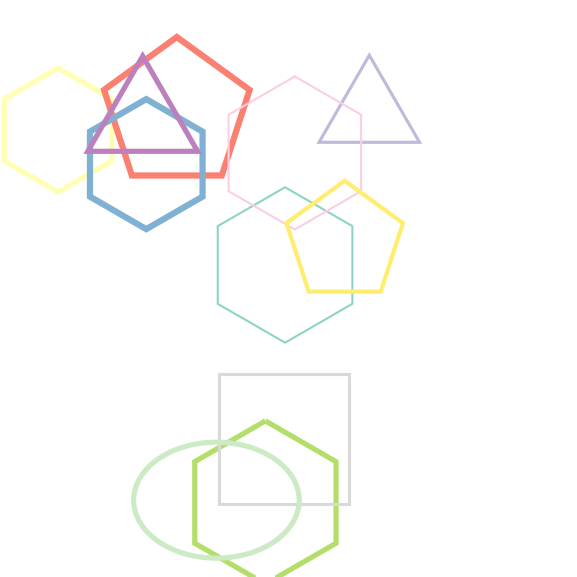[{"shape": "hexagon", "thickness": 1, "radius": 0.67, "center": [0.494, 0.54]}, {"shape": "hexagon", "thickness": 2.5, "radius": 0.54, "center": [0.101, 0.774]}, {"shape": "triangle", "thickness": 1.5, "radius": 0.5, "center": [0.639, 0.803]}, {"shape": "pentagon", "thickness": 3, "radius": 0.66, "center": [0.306, 0.802]}, {"shape": "hexagon", "thickness": 3, "radius": 0.56, "center": [0.253, 0.715]}, {"shape": "hexagon", "thickness": 2.5, "radius": 0.71, "center": [0.46, 0.129]}, {"shape": "hexagon", "thickness": 1, "radius": 0.66, "center": [0.511, 0.734]}, {"shape": "square", "thickness": 1.5, "radius": 0.56, "center": [0.491, 0.239]}, {"shape": "triangle", "thickness": 2.5, "radius": 0.55, "center": [0.247, 0.792]}, {"shape": "oval", "thickness": 2.5, "radius": 0.72, "center": [0.375, 0.133]}, {"shape": "pentagon", "thickness": 2, "radius": 0.53, "center": [0.597, 0.58]}]